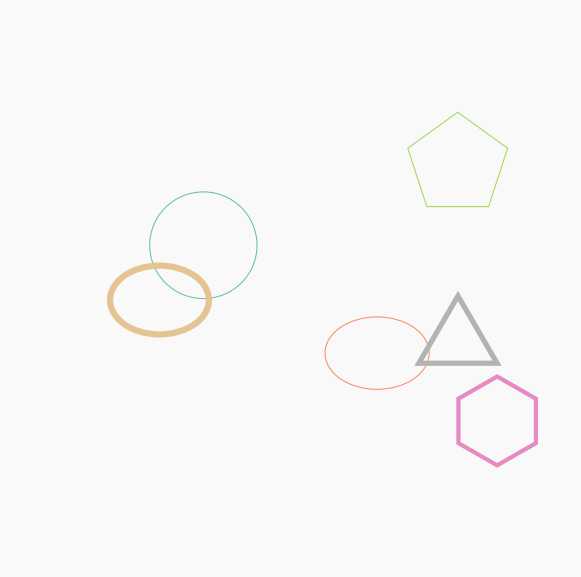[{"shape": "circle", "thickness": 0.5, "radius": 0.46, "center": [0.35, 0.574]}, {"shape": "oval", "thickness": 0.5, "radius": 0.45, "center": [0.649, 0.388]}, {"shape": "hexagon", "thickness": 2, "radius": 0.38, "center": [0.855, 0.27]}, {"shape": "pentagon", "thickness": 0.5, "radius": 0.45, "center": [0.787, 0.714]}, {"shape": "oval", "thickness": 3, "radius": 0.43, "center": [0.274, 0.48]}, {"shape": "triangle", "thickness": 2.5, "radius": 0.39, "center": [0.788, 0.409]}]